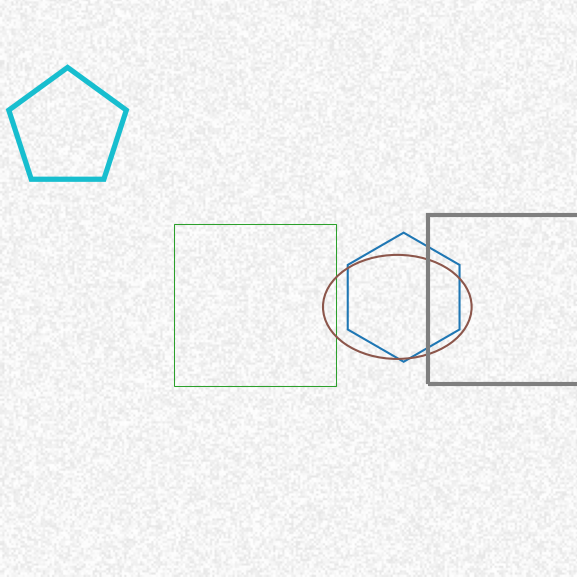[{"shape": "hexagon", "thickness": 1, "radius": 0.56, "center": [0.699, 0.485]}, {"shape": "square", "thickness": 0.5, "radius": 0.7, "center": [0.442, 0.471]}, {"shape": "oval", "thickness": 1, "radius": 0.64, "center": [0.688, 0.468]}, {"shape": "square", "thickness": 2, "radius": 0.74, "center": [0.888, 0.48]}, {"shape": "pentagon", "thickness": 2.5, "radius": 0.53, "center": [0.117, 0.775]}]